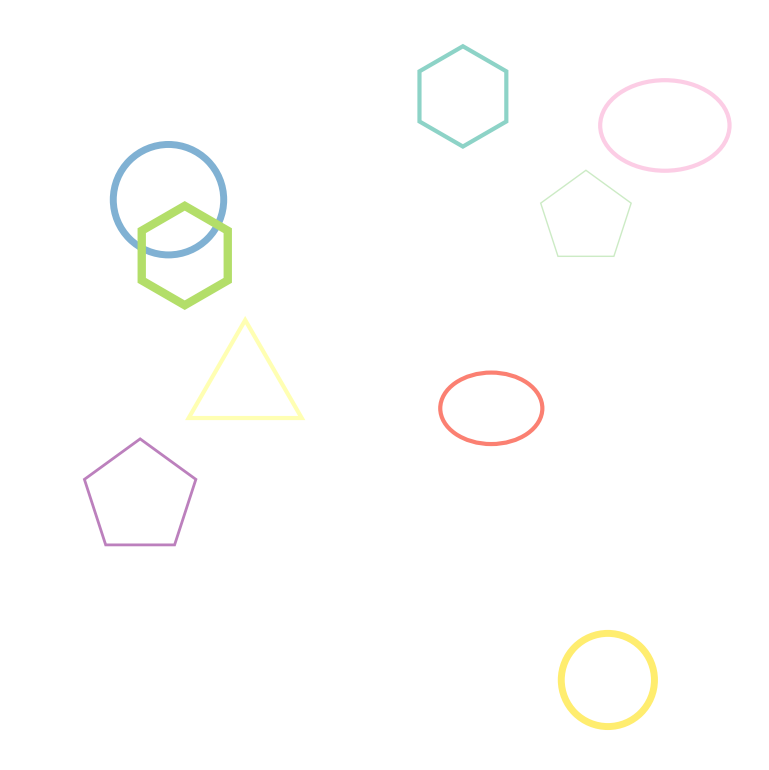[{"shape": "hexagon", "thickness": 1.5, "radius": 0.33, "center": [0.601, 0.875]}, {"shape": "triangle", "thickness": 1.5, "radius": 0.42, "center": [0.318, 0.5]}, {"shape": "oval", "thickness": 1.5, "radius": 0.33, "center": [0.638, 0.47]}, {"shape": "circle", "thickness": 2.5, "radius": 0.36, "center": [0.219, 0.741]}, {"shape": "hexagon", "thickness": 3, "radius": 0.32, "center": [0.24, 0.668]}, {"shape": "oval", "thickness": 1.5, "radius": 0.42, "center": [0.863, 0.837]}, {"shape": "pentagon", "thickness": 1, "radius": 0.38, "center": [0.182, 0.354]}, {"shape": "pentagon", "thickness": 0.5, "radius": 0.31, "center": [0.761, 0.717]}, {"shape": "circle", "thickness": 2.5, "radius": 0.3, "center": [0.789, 0.117]}]